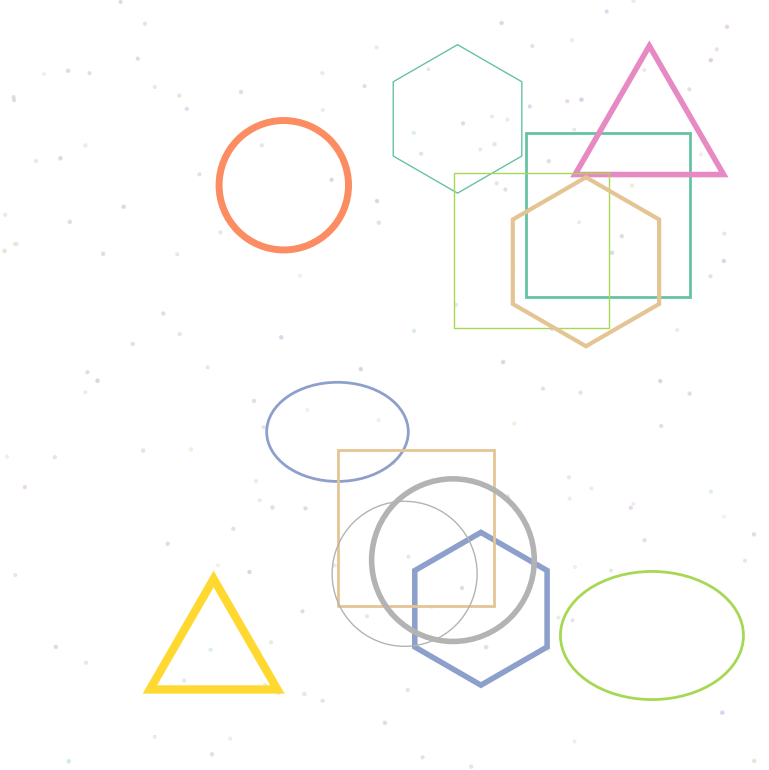[{"shape": "square", "thickness": 1, "radius": 0.53, "center": [0.789, 0.721]}, {"shape": "hexagon", "thickness": 0.5, "radius": 0.48, "center": [0.594, 0.846]}, {"shape": "circle", "thickness": 2.5, "radius": 0.42, "center": [0.369, 0.759]}, {"shape": "hexagon", "thickness": 2, "radius": 0.5, "center": [0.625, 0.209]}, {"shape": "oval", "thickness": 1, "radius": 0.46, "center": [0.438, 0.439]}, {"shape": "triangle", "thickness": 2, "radius": 0.56, "center": [0.843, 0.829]}, {"shape": "square", "thickness": 0.5, "radius": 0.5, "center": [0.69, 0.675]}, {"shape": "oval", "thickness": 1, "radius": 0.59, "center": [0.847, 0.175]}, {"shape": "triangle", "thickness": 3, "radius": 0.48, "center": [0.277, 0.152]}, {"shape": "square", "thickness": 1, "radius": 0.51, "center": [0.54, 0.314]}, {"shape": "hexagon", "thickness": 1.5, "radius": 0.55, "center": [0.761, 0.66]}, {"shape": "circle", "thickness": 0.5, "radius": 0.47, "center": [0.525, 0.255]}, {"shape": "circle", "thickness": 2, "radius": 0.53, "center": [0.588, 0.273]}]